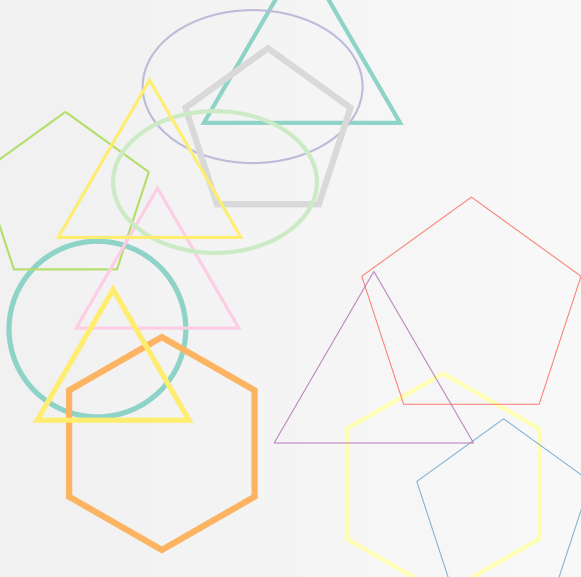[{"shape": "circle", "thickness": 2.5, "radius": 0.76, "center": [0.168, 0.429]}, {"shape": "triangle", "thickness": 2, "radius": 0.97, "center": [0.52, 0.884]}, {"shape": "hexagon", "thickness": 2, "radius": 0.95, "center": [0.762, 0.161]}, {"shape": "oval", "thickness": 1, "radius": 0.95, "center": [0.435, 0.849]}, {"shape": "pentagon", "thickness": 0.5, "radius": 0.99, "center": [0.811, 0.46]}, {"shape": "pentagon", "thickness": 0.5, "radius": 0.79, "center": [0.866, 0.117]}, {"shape": "hexagon", "thickness": 3, "radius": 0.92, "center": [0.278, 0.231]}, {"shape": "pentagon", "thickness": 1, "radius": 0.75, "center": [0.113, 0.655]}, {"shape": "triangle", "thickness": 1.5, "radius": 0.81, "center": [0.271, 0.512]}, {"shape": "pentagon", "thickness": 3, "radius": 0.75, "center": [0.461, 0.766]}, {"shape": "triangle", "thickness": 0.5, "radius": 0.99, "center": [0.643, 0.331]}, {"shape": "oval", "thickness": 2, "radius": 0.88, "center": [0.37, 0.684]}, {"shape": "triangle", "thickness": 2.5, "radius": 0.75, "center": [0.195, 0.347]}, {"shape": "triangle", "thickness": 1.5, "radius": 0.91, "center": [0.257, 0.679]}]